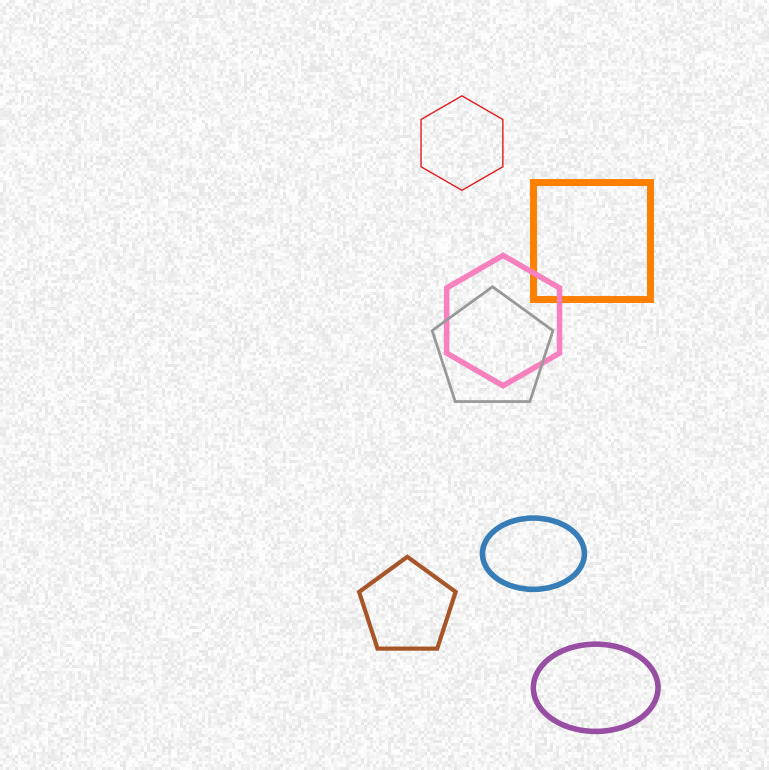[{"shape": "hexagon", "thickness": 0.5, "radius": 0.31, "center": [0.6, 0.814]}, {"shape": "oval", "thickness": 2, "radius": 0.33, "center": [0.693, 0.281]}, {"shape": "oval", "thickness": 2, "radius": 0.4, "center": [0.774, 0.107]}, {"shape": "square", "thickness": 2.5, "radius": 0.38, "center": [0.768, 0.687]}, {"shape": "pentagon", "thickness": 1.5, "radius": 0.33, "center": [0.529, 0.211]}, {"shape": "hexagon", "thickness": 2, "radius": 0.42, "center": [0.653, 0.584]}, {"shape": "pentagon", "thickness": 1, "radius": 0.41, "center": [0.64, 0.545]}]